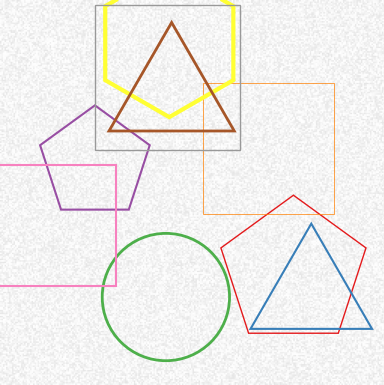[{"shape": "pentagon", "thickness": 1, "radius": 0.99, "center": [0.762, 0.295]}, {"shape": "triangle", "thickness": 1.5, "radius": 0.91, "center": [0.809, 0.237]}, {"shape": "circle", "thickness": 2, "radius": 0.83, "center": [0.431, 0.228]}, {"shape": "pentagon", "thickness": 1.5, "radius": 0.75, "center": [0.247, 0.577]}, {"shape": "square", "thickness": 0.5, "radius": 0.85, "center": [0.698, 0.615]}, {"shape": "hexagon", "thickness": 3, "radius": 0.96, "center": [0.44, 0.888]}, {"shape": "triangle", "thickness": 2, "radius": 0.94, "center": [0.446, 0.754]}, {"shape": "square", "thickness": 1.5, "radius": 0.79, "center": [0.143, 0.415]}, {"shape": "square", "thickness": 1, "radius": 0.94, "center": [0.436, 0.798]}]